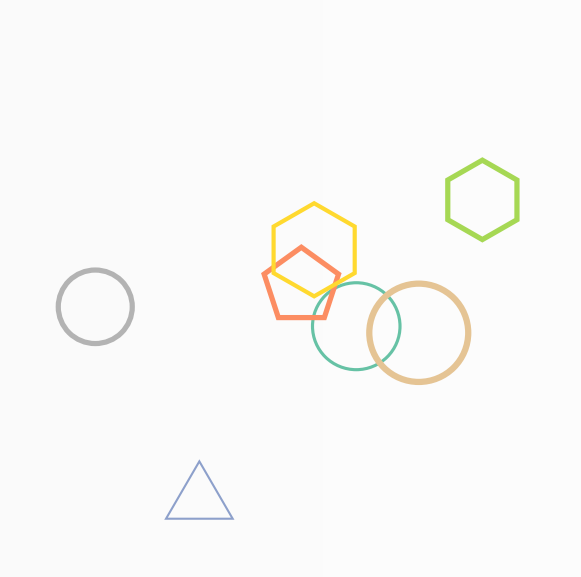[{"shape": "circle", "thickness": 1.5, "radius": 0.38, "center": [0.613, 0.434]}, {"shape": "pentagon", "thickness": 2.5, "radius": 0.34, "center": [0.518, 0.504]}, {"shape": "triangle", "thickness": 1, "radius": 0.33, "center": [0.343, 0.134]}, {"shape": "hexagon", "thickness": 2.5, "radius": 0.34, "center": [0.83, 0.653]}, {"shape": "hexagon", "thickness": 2, "radius": 0.4, "center": [0.54, 0.567]}, {"shape": "circle", "thickness": 3, "radius": 0.43, "center": [0.72, 0.423]}, {"shape": "circle", "thickness": 2.5, "radius": 0.32, "center": [0.164, 0.468]}]